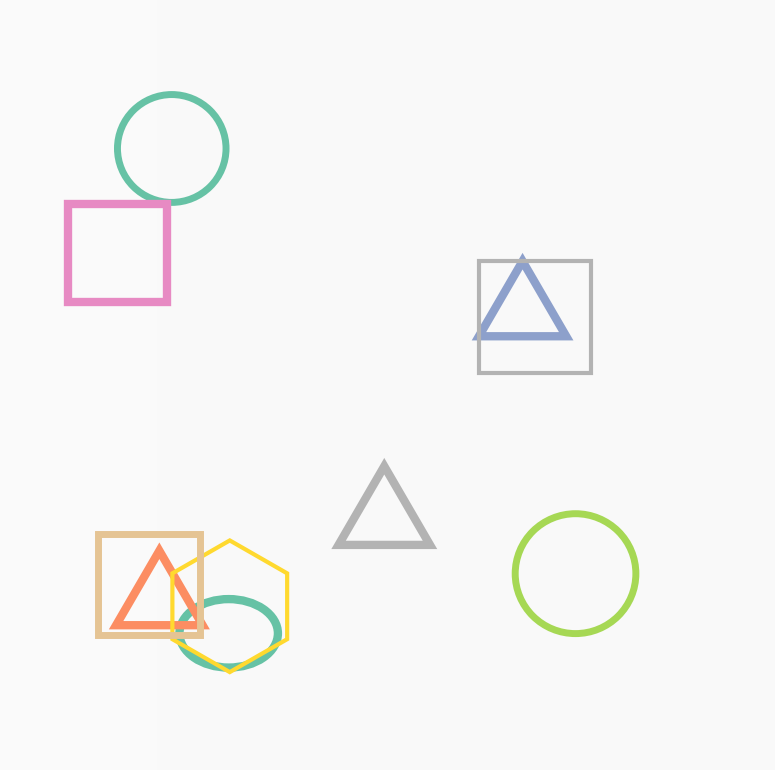[{"shape": "circle", "thickness": 2.5, "radius": 0.35, "center": [0.222, 0.807]}, {"shape": "oval", "thickness": 3, "radius": 0.32, "center": [0.295, 0.177]}, {"shape": "triangle", "thickness": 3, "radius": 0.32, "center": [0.206, 0.22]}, {"shape": "triangle", "thickness": 3, "radius": 0.33, "center": [0.674, 0.596]}, {"shape": "square", "thickness": 3, "radius": 0.32, "center": [0.152, 0.671]}, {"shape": "circle", "thickness": 2.5, "radius": 0.39, "center": [0.743, 0.255]}, {"shape": "hexagon", "thickness": 1.5, "radius": 0.43, "center": [0.296, 0.213]}, {"shape": "square", "thickness": 2.5, "radius": 0.33, "center": [0.192, 0.241]}, {"shape": "square", "thickness": 1.5, "radius": 0.36, "center": [0.69, 0.588]}, {"shape": "triangle", "thickness": 3, "radius": 0.34, "center": [0.496, 0.326]}]